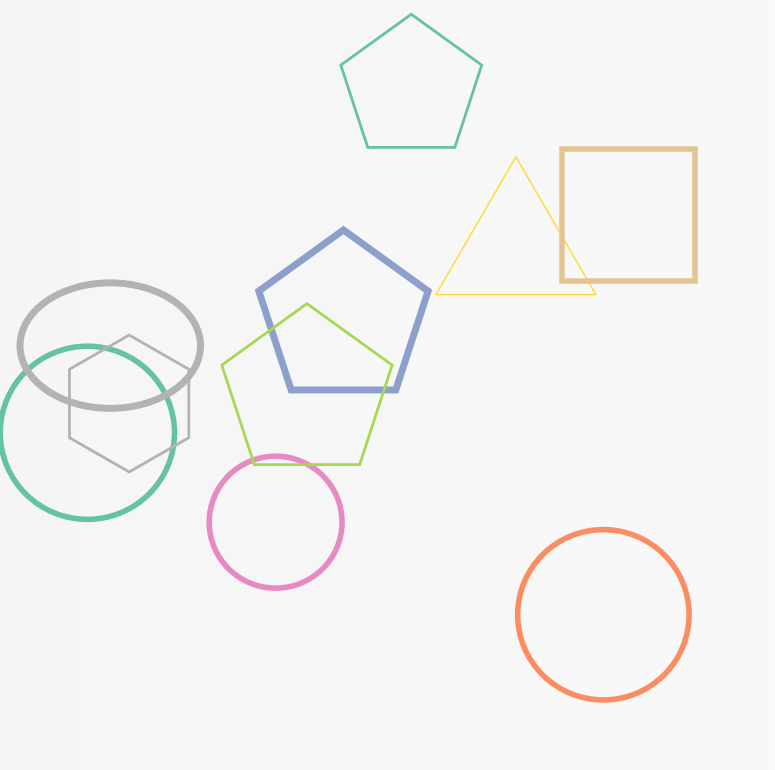[{"shape": "circle", "thickness": 2, "radius": 0.56, "center": [0.113, 0.438]}, {"shape": "pentagon", "thickness": 1, "radius": 0.48, "center": [0.531, 0.886]}, {"shape": "circle", "thickness": 2, "radius": 0.55, "center": [0.779, 0.202]}, {"shape": "pentagon", "thickness": 2.5, "radius": 0.57, "center": [0.443, 0.586]}, {"shape": "circle", "thickness": 2, "radius": 0.43, "center": [0.356, 0.322]}, {"shape": "pentagon", "thickness": 1, "radius": 0.58, "center": [0.396, 0.49]}, {"shape": "triangle", "thickness": 0.5, "radius": 0.6, "center": [0.666, 0.677]}, {"shape": "square", "thickness": 2, "radius": 0.43, "center": [0.811, 0.721]}, {"shape": "oval", "thickness": 2.5, "radius": 0.58, "center": [0.142, 0.551]}, {"shape": "hexagon", "thickness": 1, "radius": 0.44, "center": [0.167, 0.476]}]